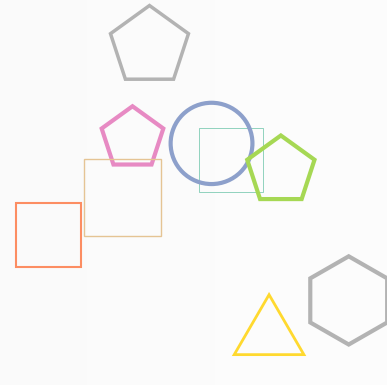[{"shape": "square", "thickness": 0.5, "radius": 0.41, "center": [0.597, 0.585]}, {"shape": "square", "thickness": 1.5, "radius": 0.42, "center": [0.126, 0.389]}, {"shape": "circle", "thickness": 3, "radius": 0.53, "center": [0.546, 0.627]}, {"shape": "pentagon", "thickness": 3, "radius": 0.42, "center": [0.342, 0.64]}, {"shape": "pentagon", "thickness": 3, "radius": 0.46, "center": [0.725, 0.557]}, {"shape": "triangle", "thickness": 2, "radius": 0.52, "center": [0.694, 0.131]}, {"shape": "square", "thickness": 1, "radius": 0.5, "center": [0.316, 0.488]}, {"shape": "pentagon", "thickness": 2.5, "radius": 0.53, "center": [0.386, 0.88]}, {"shape": "hexagon", "thickness": 3, "radius": 0.57, "center": [0.9, 0.22]}]